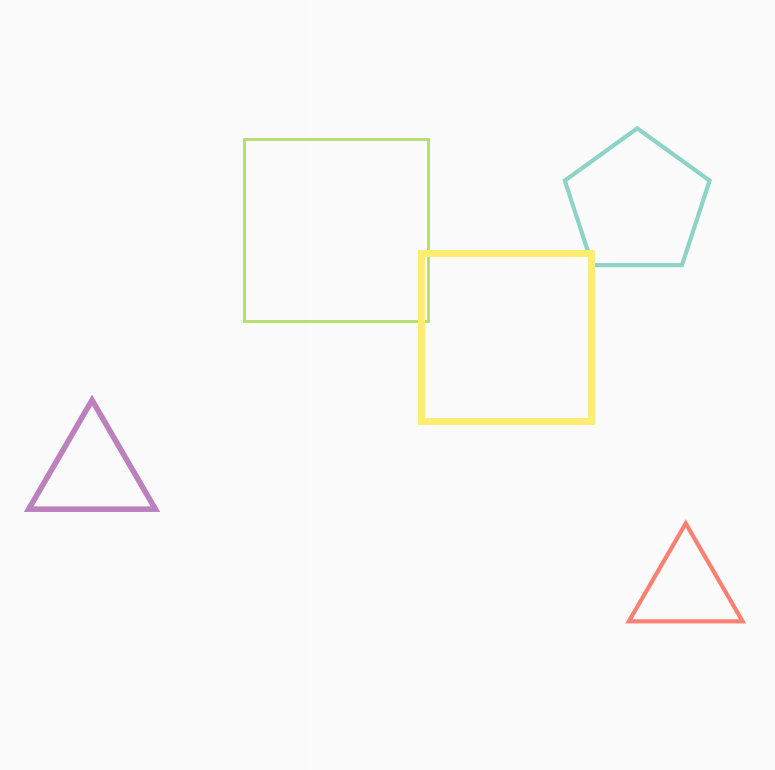[{"shape": "pentagon", "thickness": 1.5, "radius": 0.49, "center": [0.822, 0.735]}, {"shape": "triangle", "thickness": 1.5, "radius": 0.42, "center": [0.885, 0.235]}, {"shape": "square", "thickness": 1, "radius": 0.59, "center": [0.434, 0.701]}, {"shape": "triangle", "thickness": 2, "radius": 0.47, "center": [0.119, 0.386]}, {"shape": "square", "thickness": 2.5, "radius": 0.55, "center": [0.653, 0.563]}]